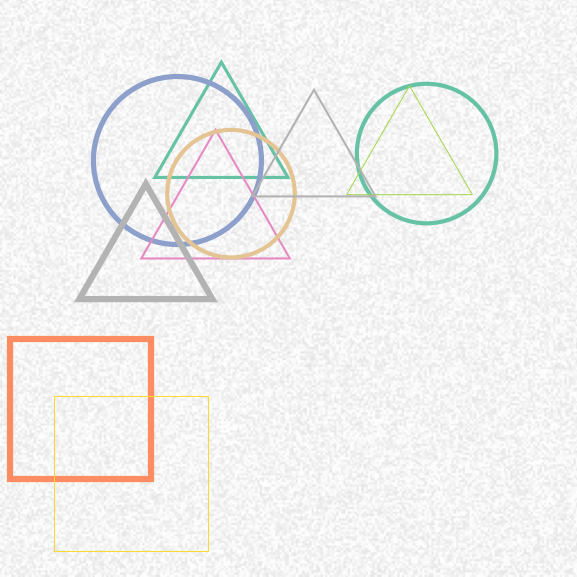[{"shape": "triangle", "thickness": 1.5, "radius": 0.67, "center": [0.383, 0.758]}, {"shape": "circle", "thickness": 2, "radius": 0.6, "center": [0.739, 0.733]}, {"shape": "square", "thickness": 3, "radius": 0.61, "center": [0.139, 0.291]}, {"shape": "circle", "thickness": 2.5, "radius": 0.73, "center": [0.307, 0.721]}, {"shape": "triangle", "thickness": 1, "radius": 0.74, "center": [0.373, 0.626]}, {"shape": "triangle", "thickness": 0.5, "radius": 0.63, "center": [0.709, 0.725]}, {"shape": "square", "thickness": 0.5, "radius": 0.67, "center": [0.227, 0.179]}, {"shape": "circle", "thickness": 2, "radius": 0.55, "center": [0.4, 0.664]}, {"shape": "triangle", "thickness": 1, "radius": 0.62, "center": [0.544, 0.721]}, {"shape": "triangle", "thickness": 3, "radius": 0.66, "center": [0.253, 0.548]}]